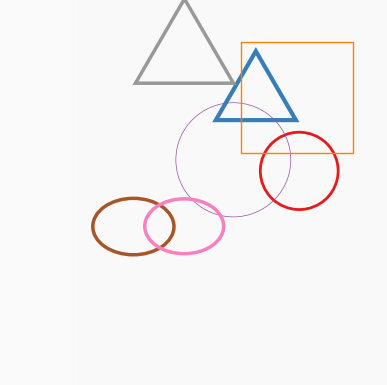[{"shape": "circle", "thickness": 2, "radius": 0.5, "center": [0.772, 0.556]}, {"shape": "triangle", "thickness": 3, "radius": 0.6, "center": [0.66, 0.748]}, {"shape": "circle", "thickness": 0.5, "radius": 0.74, "center": [0.602, 0.585]}, {"shape": "square", "thickness": 1, "radius": 0.72, "center": [0.767, 0.746]}, {"shape": "oval", "thickness": 2.5, "radius": 0.52, "center": [0.344, 0.412]}, {"shape": "oval", "thickness": 2.5, "radius": 0.51, "center": [0.475, 0.412]}, {"shape": "triangle", "thickness": 2.5, "radius": 0.73, "center": [0.476, 0.857]}]